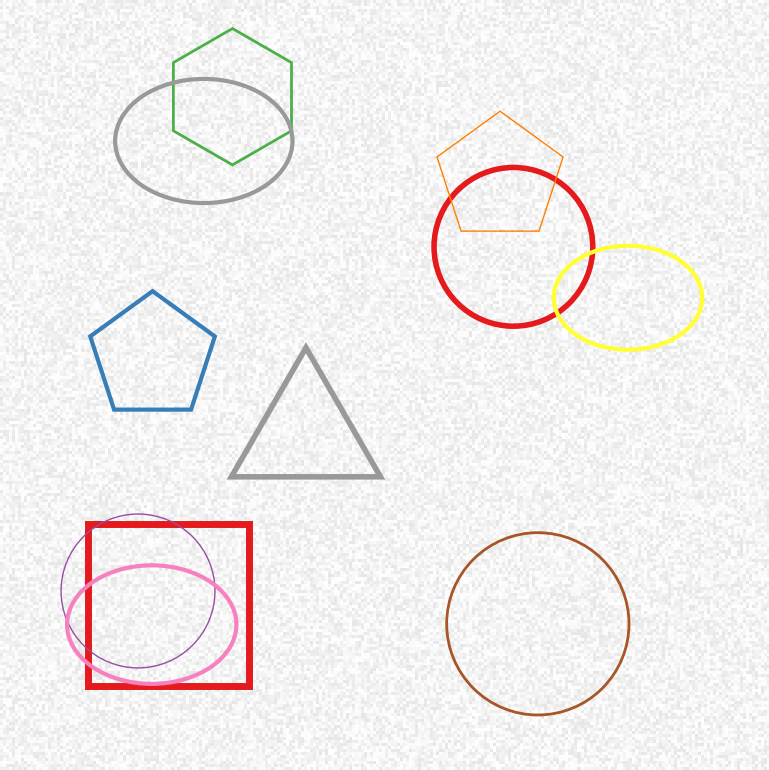[{"shape": "circle", "thickness": 2, "radius": 0.52, "center": [0.667, 0.679]}, {"shape": "square", "thickness": 2.5, "radius": 0.53, "center": [0.219, 0.214]}, {"shape": "pentagon", "thickness": 1.5, "radius": 0.43, "center": [0.198, 0.537]}, {"shape": "hexagon", "thickness": 1, "radius": 0.44, "center": [0.302, 0.874]}, {"shape": "circle", "thickness": 0.5, "radius": 0.5, "center": [0.179, 0.233]}, {"shape": "pentagon", "thickness": 0.5, "radius": 0.43, "center": [0.649, 0.77]}, {"shape": "oval", "thickness": 1.5, "radius": 0.48, "center": [0.816, 0.613]}, {"shape": "circle", "thickness": 1, "radius": 0.59, "center": [0.698, 0.19]}, {"shape": "oval", "thickness": 1.5, "radius": 0.55, "center": [0.197, 0.189]}, {"shape": "triangle", "thickness": 2, "radius": 0.56, "center": [0.397, 0.437]}, {"shape": "oval", "thickness": 1.5, "radius": 0.58, "center": [0.265, 0.817]}]